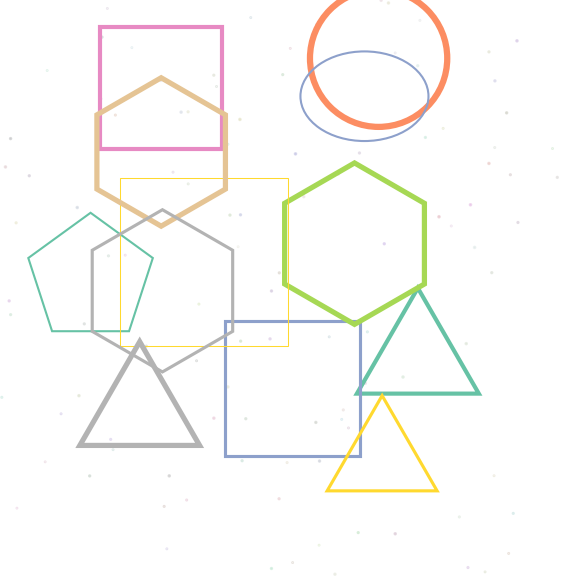[{"shape": "triangle", "thickness": 2, "radius": 0.61, "center": [0.724, 0.378]}, {"shape": "pentagon", "thickness": 1, "radius": 0.57, "center": [0.157, 0.517]}, {"shape": "circle", "thickness": 3, "radius": 0.59, "center": [0.656, 0.898]}, {"shape": "square", "thickness": 1.5, "radius": 0.59, "center": [0.507, 0.327]}, {"shape": "oval", "thickness": 1, "radius": 0.55, "center": [0.631, 0.833]}, {"shape": "square", "thickness": 2, "radius": 0.53, "center": [0.279, 0.846]}, {"shape": "hexagon", "thickness": 2.5, "radius": 0.7, "center": [0.614, 0.577]}, {"shape": "square", "thickness": 0.5, "radius": 0.73, "center": [0.354, 0.545]}, {"shape": "triangle", "thickness": 1.5, "radius": 0.55, "center": [0.662, 0.204]}, {"shape": "hexagon", "thickness": 2.5, "radius": 0.64, "center": [0.279, 0.736]}, {"shape": "hexagon", "thickness": 1.5, "radius": 0.7, "center": [0.281, 0.496]}, {"shape": "triangle", "thickness": 2.5, "radius": 0.6, "center": [0.242, 0.288]}]